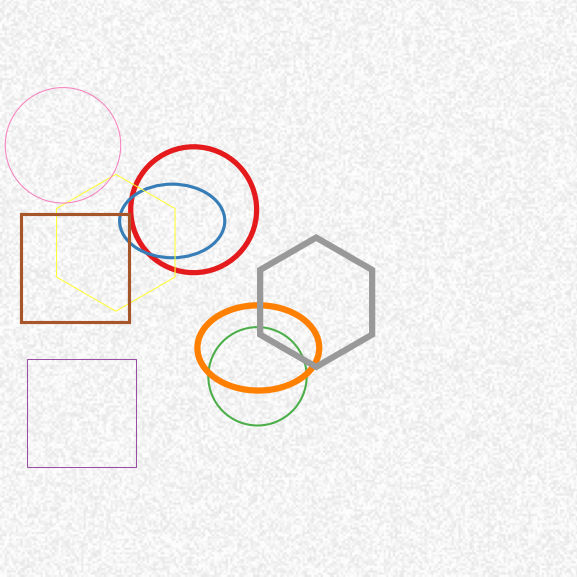[{"shape": "circle", "thickness": 2.5, "radius": 0.54, "center": [0.335, 0.636]}, {"shape": "oval", "thickness": 1.5, "radius": 0.46, "center": [0.298, 0.617]}, {"shape": "circle", "thickness": 1, "radius": 0.43, "center": [0.446, 0.348]}, {"shape": "square", "thickness": 0.5, "radius": 0.47, "center": [0.141, 0.284]}, {"shape": "oval", "thickness": 3, "radius": 0.53, "center": [0.447, 0.397]}, {"shape": "hexagon", "thickness": 0.5, "radius": 0.59, "center": [0.2, 0.579]}, {"shape": "square", "thickness": 1.5, "radius": 0.47, "center": [0.13, 0.535]}, {"shape": "circle", "thickness": 0.5, "radius": 0.5, "center": [0.109, 0.748]}, {"shape": "hexagon", "thickness": 3, "radius": 0.56, "center": [0.547, 0.476]}]